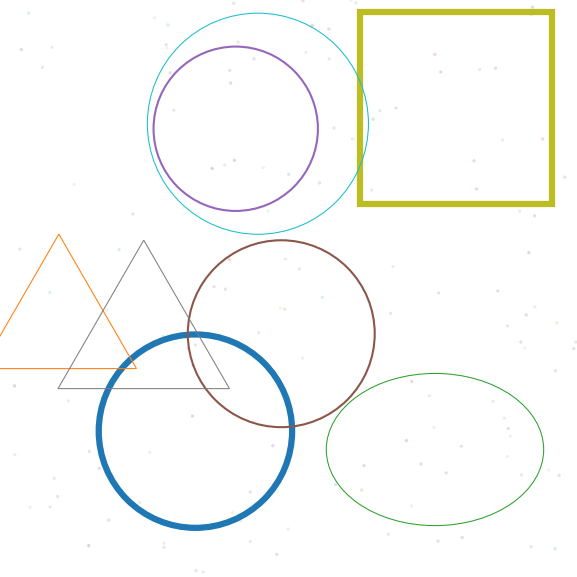[{"shape": "circle", "thickness": 3, "radius": 0.84, "center": [0.338, 0.253]}, {"shape": "triangle", "thickness": 0.5, "radius": 0.78, "center": [0.102, 0.438]}, {"shape": "oval", "thickness": 0.5, "radius": 0.94, "center": [0.753, 0.221]}, {"shape": "circle", "thickness": 1, "radius": 0.71, "center": [0.408, 0.776]}, {"shape": "circle", "thickness": 1, "radius": 0.81, "center": [0.487, 0.421]}, {"shape": "triangle", "thickness": 0.5, "radius": 0.86, "center": [0.249, 0.412]}, {"shape": "square", "thickness": 3, "radius": 0.83, "center": [0.79, 0.812]}, {"shape": "circle", "thickness": 0.5, "radius": 0.96, "center": [0.447, 0.785]}]